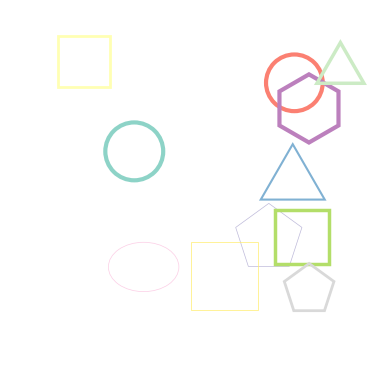[{"shape": "circle", "thickness": 3, "radius": 0.38, "center": [0.349, 0.607]}, {"shape": "square", "thickness": 2, "radius": 0.33, "center": [0.219, 0.841]}, {"shape": "pentagon", "thickness": 0.5, "radius": 0.45, "center": [0.698, 0.381]}, {"shape": "circle", "thickness": 3, "radius": 0.37, "center": [0.765, 0.785]}, {"shape": "triangle", "thickness": 1.5, "radius": 0.48, "center": [0.76, 0.53]}, {"shape": "square", "thickness": 2.5, "radius": 0.35, "center": [0.784, 0.384]}, {"shape": "oval", "thickness": 0.5, "radius": 0.46, "center": [0.373, 0.307]}, {"shape": "pentagon", "thickness": 2, "radius": 0.34, "center": [0.803, 0.248]}, {"shape": "hexagon", "thickness": 3, "radius": 0.44, "center": [0.803, 0.718]}, {"shape": "triangle", "thickness": 2.5, "radius": 0.35, "center": [0.884, 0.819]}, {"shape": "square", "thickness": 0.5, "radius": 0.44, "center": [0.583, 0.284]}]